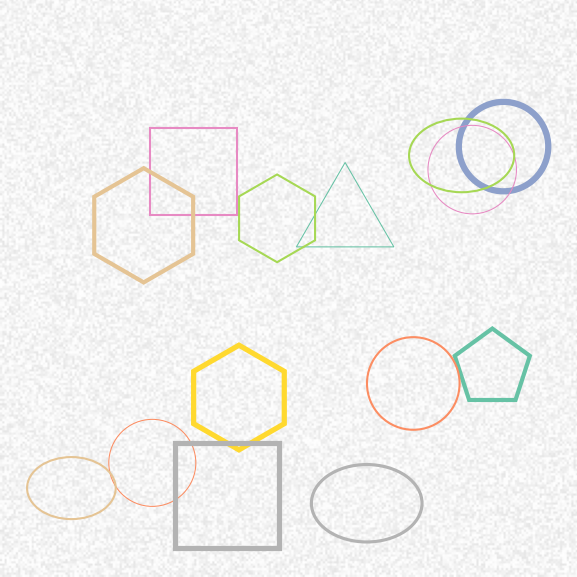[{"shape": "triangle", "thickness": 0.5, "radius": 0.49, "center": [0.598, 0.62]}, {"shape": "pentagon", "thickness": 2, "radius": 0.34, "center": [0.853, 0.362]}, {"shape": "circle", "thickness": 0.5, "radius": 0.38, "center": [0.264, 0.198]}, {"shape": "circle", "thickness": 1, "radius": 0.4, "center": [0.716, 0.335]}, {"shape": "circle", "thickness": 3, "radius": 0.39, "center": [0.872, 0.745]}, {"shape": "circle", "thickness": 0.5, "radius": 0.38, "center": [0.818, 0.705]}, {"shape": "square", "thickness": 1, "radius": 0.38, "center": [0.336, 0.702]}, {"shape": "hexagon", "thickness": 1, "radius": 0.38, "center": [0.48, 0.621]}, {"shape": "oval", "thickness": 1, "radius": 0.46, "center": [0.799, 0.73]}, {"shape": "hexagon", "thickness": 2.5, "radius": 0.45, "center": [0.414, 0.311]}, {"shape": "oval", "thickness": 1, "radius": 0.38, "center": [0.124, 0.154]}, {"shape": "hexagon", "thickness": 2, "radius": 0.49, "center": [0.249, 0.609]}, {"shape": "square", "thickness": 2.5, "radius": 0.45, "center": [0.393, 0.141]}, {"shape": "oval", "thickness": 1.5, "radius": 0.48, "center": [0.635, 0.128]}]